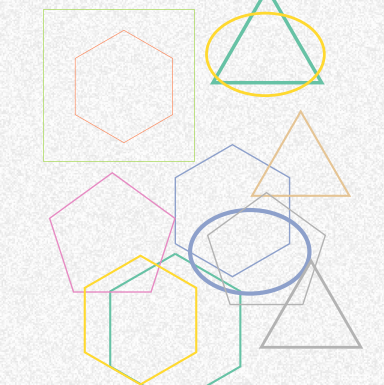[{"shape": "hexagon", "thickness": 1.5, "radius": 0.98, "center": [0.455, 0.146]}, {"shape": "triangle", "thickness": 2.5, "radius": 0.81, "center": [0.694, 0.867]}, {"shape": "hexagon", "thickness": 0.5, "radius": 0.73, "center": [0.322, 0.775]}, {"shape": "oval", "thickness": 3, "radius": 0.78, "center": [0.649, 0.346]}, {"shape": "hexagon", "thickness": 1, "radius": 0.86, "center": [0.604, 0.453]}, {"shape": "pentagon", "thickness": 1, "radius": 0.86, "center": [0.292, 0.38]}, {"shape": "square", "thickness": 0.5, "radius": 0.98, "center": [0.308, 0.779]}, {"shape": "hexagon", "thickness": 1.5, "radius": 0.84, "center": [0.365, 0.169]}, {"shape": "oval", "thickness": 2, "radius": 0.77, "center": [0.689, 0.859]}, {"shape": "triangle", "thickness": 1.5, "radius": 0.73, "center": [0.781, 0.564]}, {"shape": "pentagon", "thickness": 1, "radius": 0.8, "center": [0.692, 0.339]}, {"shape": "triangle", "thickness": 2, "radius": 0.75, "center": [0.808, 0.173]}]